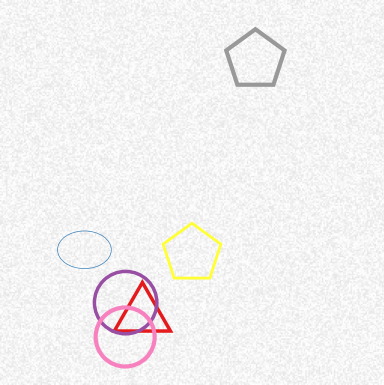[{"shape": "triangle", "thickness": 2.5, "radius": 0.42, "center": [0.37, 0.182]}, {"shape": "oval", "thickness": 0.5, "radius": 0.35, "center": [0.219, 0.351]}, {"shape": "circle", "thickness": 2.5, "radius": 0.41, "center": [0.326, 0.214]}, {"shape": "pentagon", "thickness": 2, "radius": 0.39, "center": [0.499, 0.341]}, {"shape": "circle", "thickness": 3, "radius": 0.38, "center": [0.325, 0.125]}, {"shape": "pentagon", "thickness": 3, "radius": 0.4, "center": [0.663, 0.844]}]